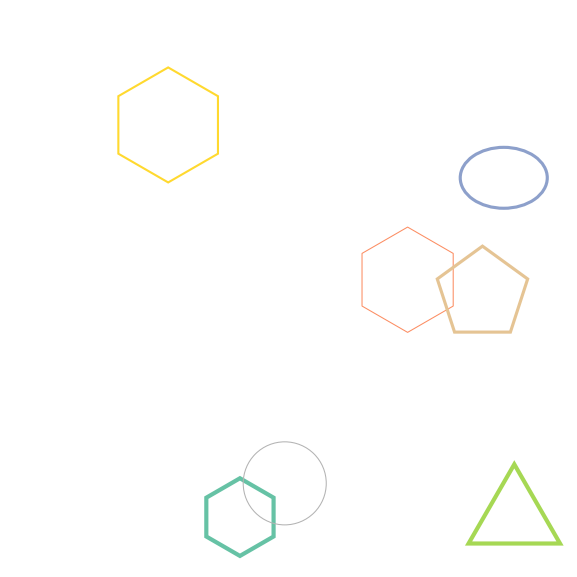[{"shape": "hexagon", "thickness": 2, "radius": 0.34, "center": [0.415, 0.104]}, {"shape": "hexagon", "thickness": 0.5, "radius": 0.46, "center": [0.706, 0.515]}, {"shape": "oval", "thickness": 1.5, "radius": 0.38, "center": [0.872, 0.691]}, {"shape": "triangle", "thickness": 2, "radius": 0.46, "center": [0.891, 0.104]}, {"shape": "hexagon", "thickness": 1, "radius": 0.5, "center": [0.291, 0.783]}, {"shape": "pentagon", "thickness": 1.5, "radius": 0.41, "center": [0.835, 0.491]}, {"shape": "circle", "thickness": 0.5, "radius": 0.36, "center": [0.493, 0.162]}]